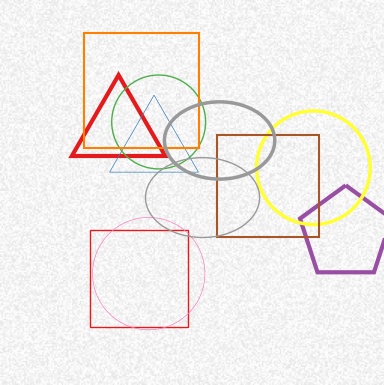[{"shape": "square", "thickness": 1, "radius": 0.64, "center": [0.36, 0.277]}, {"shape": "triangle", "thickness": 3, "radius": 0.7, "center": [0.308, 0.665]}, {"shape": "triangle", "thickness": 0.5, "radius": 0.67, "center": [0.4, 0.62]}, {"shape": "circle", "thickness": 1, "radius": 0.61, "center": [0.412, 0.683]}, {"shape": "pentagon", "thickness": 3, "radius": 0.62, "center": [0.898, 0.394]}, {"shape": "square", "thickness": 1.5, "radius": 0.75, "center": [0.368, 0.765]}, {"shape": "circle", "thickness": 2.5, "radius": 0.74, "center": [0.814, 0.564]}, {"shape": "square", "thickness": 1.5, "radius": 0.66, "center": [0.697, 0.517]}, {"shape": "circle", "thickness": 0.5, "radius": 0.73, "center": [0.386, 0.289]}, {"shape": "oval", "thickness": 1, "radius": 0.74, "center": [0.526, 0.487]}, {"shape": "oval", "thickness": 2.5, "radius": 0.72, "center": [0.57, 0.635]}]